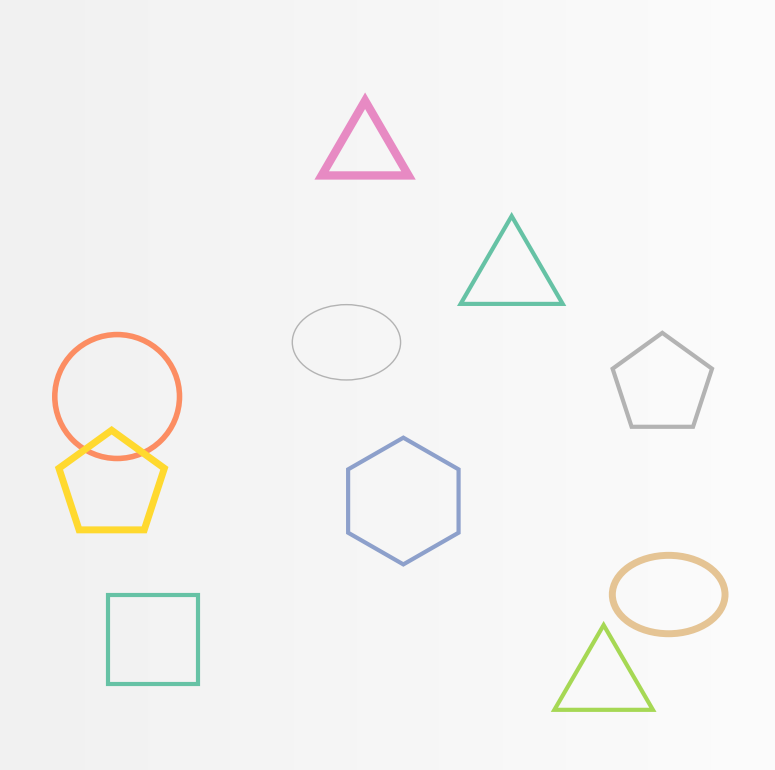[{"shape": "square", "thickness": 1.5, "radius": 0.29, "center": [0.197, 0.17]}, {"shape": "triangle", "thickness": 1.5, "radius": 0.38, "center": [0.66, 0.643]}, {"shape": "circle", "thickness": 2, "radius": 0.4, "center": [0.151, 0.485]}, {"shape": "hexagon", "thickness": 1.5, "radius": 0.41, "center": [0.52, 0.349]}, {"shape": "triangle", "thickness": 3, "radius": 0.32, "center": [0.471, 0.804]}, {"shape": "triangle", "thickness": 1.5, "radius": 0.37, "center": [0.779, 0.115]}, {"shape": "pentagon", "thickness": 2.5, "radius": 0.36, "center": [0.144, 0.37]}, {"shape": "oval", "thickness": 2.5, "radius": 0.36, "center": [0.863, 0.228]}, {"shape": "pentagon", "thickness": 1.5, "radius": 0.34, "center": [0.855, 0.5]}, {"shape": "oval", "thickness": 0.5, "radius": 0.35, "center": [0.447, 0.555]}]